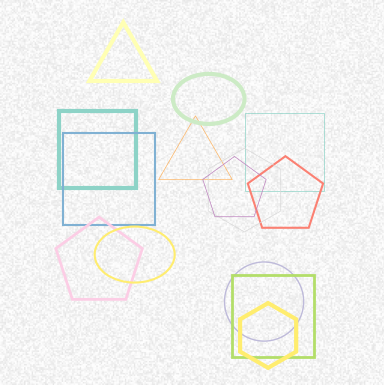[{"shape": "square", "thickness": 3, "radius": 0.5, "center": [0.253, 0.612]}, {"shape": "square", "thickness": 0.5, "radius": 0.51, "center": [0.739, 0.605]}, {"shape": "triangle", "thickness": 3, "radius": 0.51, "center": [0.32, 0.841]}, {"shape": "circle", "thickness": 1, "radius": 0.51, "center": [0.686, 0.217]}, {"shape": "pentagon", "thickness": 1.5, "radius": 0.51, "center": [0.741, 0.492]}, {"shape": "square", "thickness": 1.5, "radius": 0.6, "center": [0.283, 0.535]}, {"shape": "triangle", "thickness": 0.5, "radius": 0.55, "center": [0.508, 0.589]}, {"shape": "square", "thickness": 2, "radius": 0.53, "center": [0.709, 0.18]}, {"shape": "pentagon", "thickness": 2, "radius": 0.59, "center": [0.257, 0.318]}, {"shape": "hexagon", "thickness": 0.5, "radius": 0.54, "center": [0.635, 0.506]}, {"shape": "pentagon", "thickness": 0.5, "radius": 0.43, "center": [0.609, 0.507]}, {"shape": "oval", "thickness": 3, "radius": 0.46, "center": [0.542, 0.743]}, {"shape": "oval", "thickness": 1.5, "radius": 0.52, "center": [0.35, 0.339]}, {"shape": "hexagon", "thickness": 3, "radius": 0.42, "center": [0.696, 0.129]}]